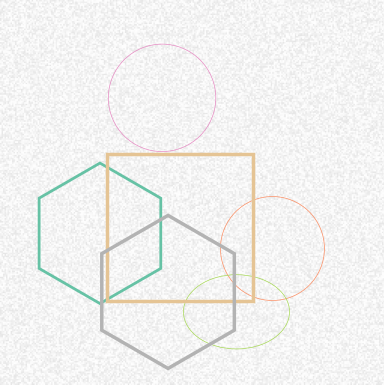[{"shape": "hexagon", "thickness": 2, "radius": 0.91, "center": [0.26, 0.394]}, {"shape": "circle", "thickness": 0.5, "radius": 0.68, "center": [0.708, 0.355]}, {"shape": "circle", "thickness": 0.5, "radius": 0.7, "center": [0.421, 0.746]}, {"shape": "oval", "thickness": 0.5, "radius": 0.69, "center": [0.614, 0.19]}, {"shape": "square", "thickness": 2.5, "radius": 0.95, "center": [0.468, 0.409]}, {"shape": "hexagon", "thickness": 2.5, "radius": 0.99, "center": [0.437, 0.242]}]